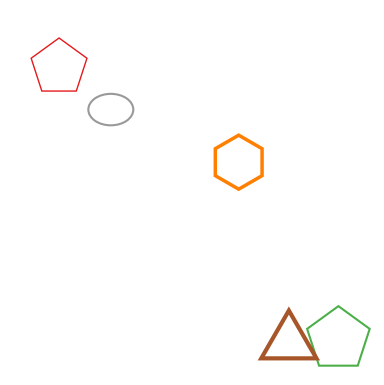[{"shape": "pentagon", "thickness": 1, "radius": 0.38, "center": [0.153, 0.825]}, {"shape": "pentagon", "thickness": 1.5, "radius": 0.43, "center": [0.879, 0.119]}, {"shape": "hexagon", "thickness": 2.5, "radius": 0.35, "center": [0.62, 0.579]}, {"shape": "triangle", "thickness": 3, "radius": 0.41, "center": [0.75, 0.111]}, {"shape": "oval", "thickness": 1.5, "radius": 0.29, "center": [0.288, 0.715]}]